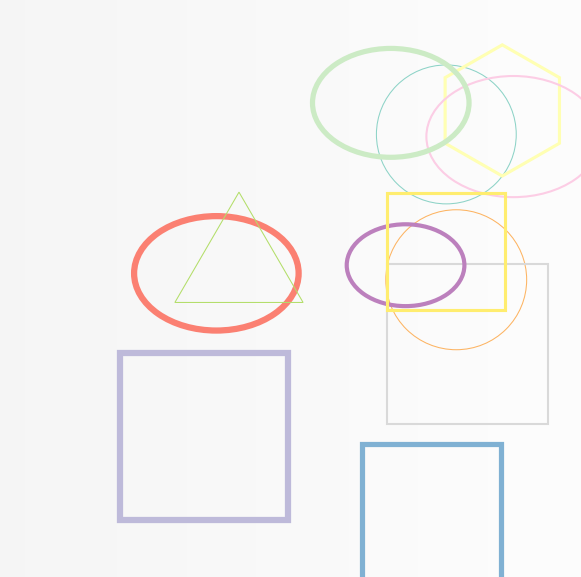[{"shape": "circle", "thickness": 0.5, "radius": 0.6, "center": [0.768, 0.766]}, {"shape": "hexagon", "thickness": 1.5, "radius": 0.57, "center": [0.864, 0.808]}, {"shape": "square", "thickness": 3, "radius": 0.72, "center": [0.351, 0.244]}, {"shape": "oval", "thickness": 3, "radius": 0.71, "center": [0.372, 0.526]}, {"shape": "square", "thickness": 2.5, "radius": 0.6, "center": [0.743, 0.11]}, {"shape": "circle", "thickness": 0.5, "radius": 0.61, "center": [0.785, 0.515]}, {"shape": "triangle", "thickness": 0.5, "radius": 0.64, "center": [0.411, 0.539]}, {"shape": "oval", "thickness": 1, "radius": 0.75, "center": [0.883, 0.763]}, {"shape": "square", "thickness": 1, "radius": 0.69, "center": [0.805, 0.404]}, {"shape": "oval", "thickness": 2, "radius": 0.51, "center": [0.698, 0.54]}, {"shape": "oval", "thickness": 2.5, "radius": 0.67, "center": [0.672, 0.821]}, {"shape": "square", "thickness": 1.5, "radius": 0.51, "center": [0.767, 0.564]}]